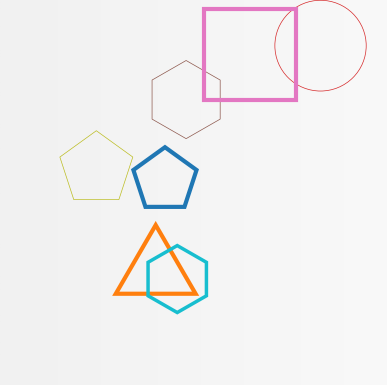[{"shape": "pentagon", "thickness": 3, "radius": 0.43, "center": [0.426, 0.532]}, {"shape": "triangle", "thickness": 3, "radius": 0.59, "center": [0.402, 0.296]}, {"shape": "circle", "thickness": 0.5, "radius": 0.59, "center": [0.827, 0.881]}, {"shape": "hexagon", "thickness": 0.5, "radius": 0.51, "center": [0.48, 0.741]}, {"shape": "square", "thickness": 3, "radius": 0.59, "center": [0.644, 0.858]}, {"shape": "pentagon", "thickness": 0.5, "radius": 0.49, "center": [0.249, 0.562]}, {"shape": "hexagon", "thickness": 2.5, "radius": 0.43, "center": [0.457, 0.275]}]